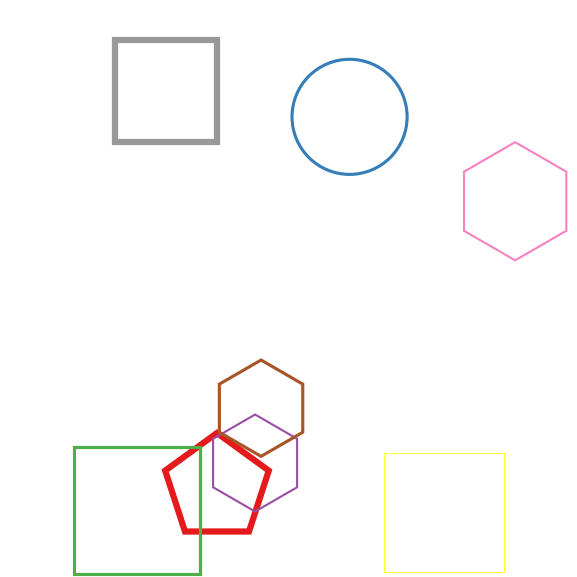[{"shape": "pentagon", "thickness": 3, "radius": 0.47, "center": [0.376, 0.155]}, {"shape": "circle", "thickness": 1.5, "radius": 0.5, "center": [0.605, 0.797]}, {"shape": "square", "thickness": 1.5, "radius": 0.55, "center": [0.237, 0.115]}, {"shape": "hexagon", "thickness": 1, "radius": 0.42, "center": [0.442, 0.197]}, {"shape": "square", "thickness": 0.5, "radius": 0.52, "center": [0.769, 0.112]}, {"shape": "hexagon", "thickness": 1.5, "radius": 0.42, "center": [0.452, 0.292]}, {"shape": "hexagon", "thickness": 1, "radius": 0.51, "center": [0.892, 0.651]}, {"shape": "square", "thickness": 3, "radius": 0.44, "center": [0.288, 0.841]}]